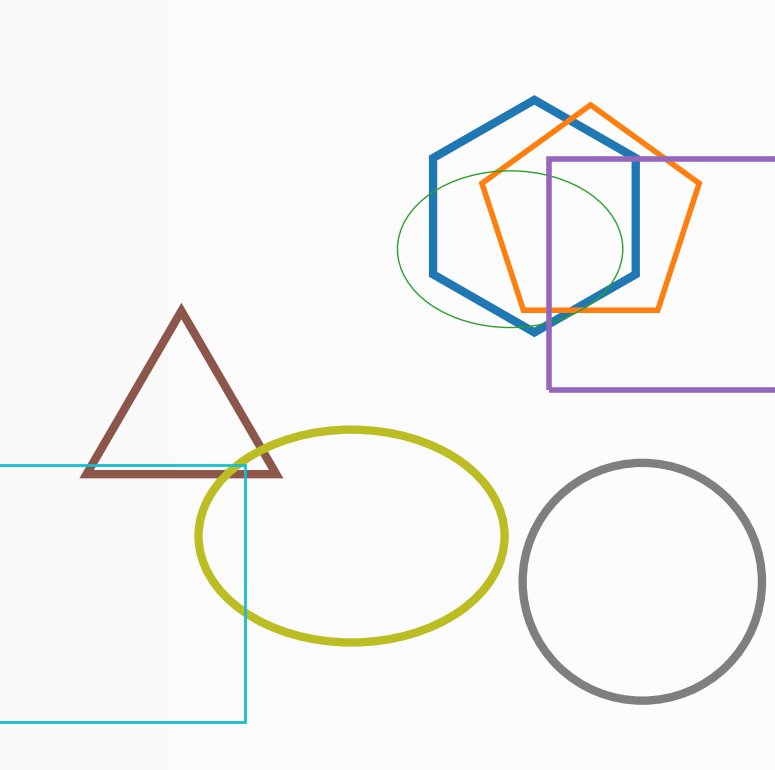[{"shape": "hexagon", "thickness": 3, "radius": 0.75, "center": [0.69, 0.719]}, {"shape": "pentagon", "thickness": 2, "radius": 0.74, "center": [0.762, 0.716]}, {"shape": "oval", "thickness": 0.5, "radius": 0.73, "center": [0.658, 0.676]}, {"shape": "square", "thickness": 2, "radius": 0.75, "center": [0.858, 0.644]}, {"shape": "triangle", "thickness": 3, "radius": 0.71, "center": [0.234, 0.455]}, {"shape": "circle", "thickness": 3, "radius": 0.77, "center": [0.829, 0.244]}, {"shape": "oval", "thickness": 3, "radius": 0.99, "center": [0.454, 0.304]}, {"shape": "square", "thickness": 1, "radius": 0.84, "center": [0.149, 0.229]}]